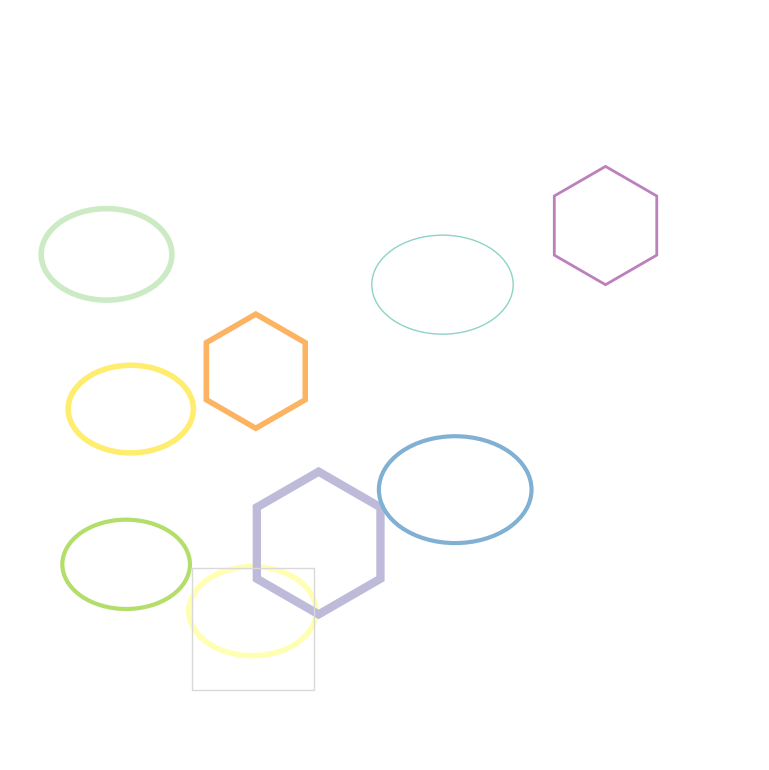[{"shape": "oval", "thickness": 0.5, "radius": 0.46, "center": [0.575, 0.63]}, {"shape": "oval", "thickness": 2, "radius": 0.41, "center": [0.328, 0.206]}, {"shape": "hexagon", "thickness": 3, "radius": 0.46, "center": [0.414, 0.295]}, {"shape": "oval", "thickness": 1.5, "radius": 0.5, "center": [0.591, 0.364]}, {"shape": "hexagon", "thickness": 2, "radius": 0.37, "center": [0.332, 0.518]}, {"shape": "oval", "thickness": 1.5, "radius": 0.41, "center": [0.164, 0.267]}, {"shape": "square", "thickness": 0.5, "radius": 0.4, "center": [0.329, 0.183]}, {"shape": "hexagon", "thickness": 1, "radius": 0.38, "center": [0.786, 0.707]}, {"shape": "oval", "thickness": 2, "radius": 0.42, "center": [0.138, 0.67]}, {"shape": "oval", "thickness": 2, "radius": 0.41, "center": [0.17, 0.469]}]